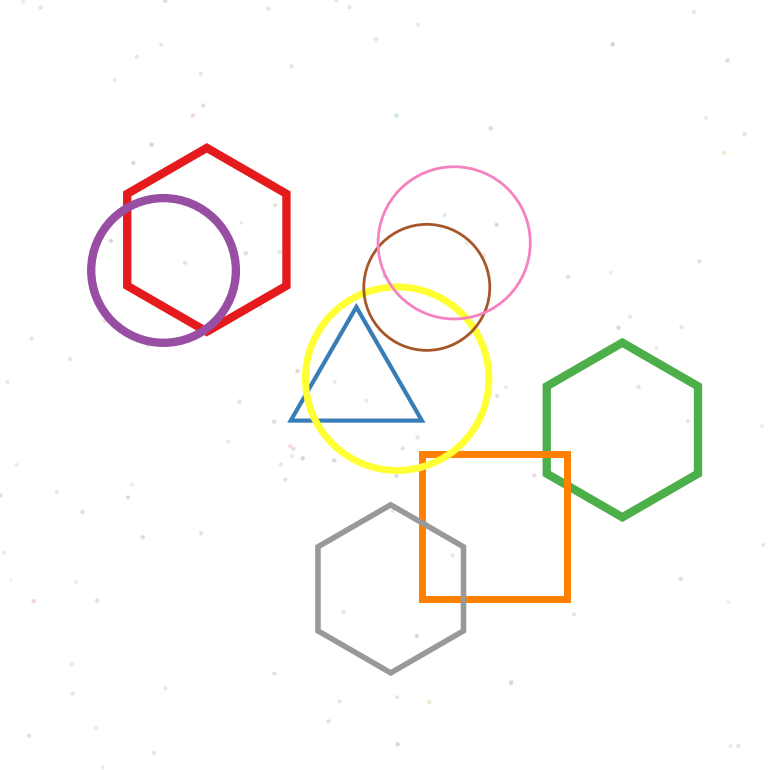[{"shape": "hexagon", "thickness": 3, "radius": 0.6, "center": [0.269, 0.689]}, {"shape": "triangle", "thickness": 1.5, "radius": 0.49, "center": [0.463, 0.503]}, {"shape": "hexagon", "thickness": 3, "radius": 0.57, "center": [0.808, 0.442]}, {"shape": "circle", "thickness": 3, "radius": 0.47, "center": [0.212, 0.649]}, {"shape": "square", "thickness": 2.5, "radius": 0.47, "center": [0.643, 0.316]}, {"shape": "circle", "thickness": 2.5, "radius": 0.6, "center": [0.516, 0.508]}, {"shape": "circle", "thickness": 1, "radius": 0.41, "center": [0.554, 0.627]}, {"shape": "circle", "thickness": 1, "radius": 0.49, "center": [0.59, 0.685]}, {"shape": "hexagon", "thickness": 2, "radius": 0.55, "center": [0.507, 0.235]}]